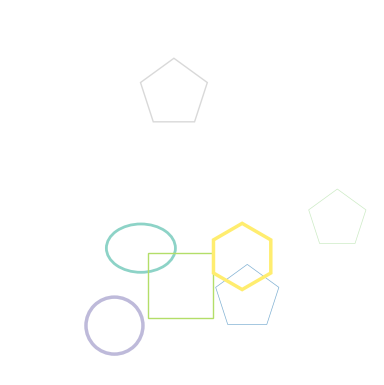[{"shape": "oval", "thickness": 2, "radius": 0.45, "center": [0.366, 0.355]}, {"shape": "circle", "thickness": 2.5, "radius": 0.37, "center": [0.297, 0.154]}, {"shape": "pentagon", "thickness": 0.5, "radius": 0.43, "center": [0.642, 0.227]}, {"shape": "square", "thickness": 1, "radius": 0.42, "center": [0.468, 0.259]}, {"shape": "pentagon", "thickness": 1, "radius": 0.46, "center": [0.452, 0.757]}, {"shape": "pentagon", "thickness": 0.5, "radius": 0.39, "center": [0.876, 0.431]}, {"shape": "hexagon", "thickness": 2.5, "radius": 0.43, "center": [0.629, 0.334]}]